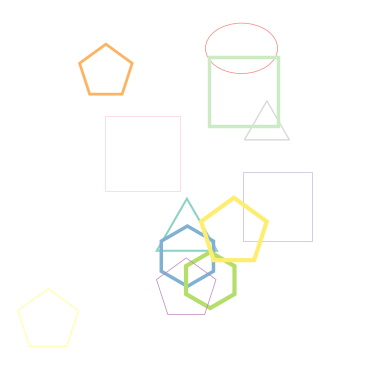[{"shape": "triangle", "thickness": 1.5, "radius": 0.45, "center": [0.485, 0.394]}, {"shape": "pentagon", "thickness": 1, "radius": 0.41, "center": [0.125, 0.167]}, {"shape": "square", "thickness": 0.5, "radius": 0.45, "center": [0.721, 0.463]}, {"shape": "oval", "thickness": 0.5, "radius": 0.47, "center": [0.627, 0.874]}, {"shape": "hexagon", "thickness": 2.5, "radius": 0.39, "center": [0.487, 0.335]}, {"shape": "pentagon", "thickness": 2, "radius": 0.36, "center": [0.275, 0.813]}, {"shape": "hexagon", "thickness": 3, "radius": 0.36, "center": [0.546, 0.273]}, {"shape": "square", "thickness": 0.5, "radius": 0.48, "center": [0.37, 0.602]}, {"shape": "triangle", "thickness": 1, "radius": 0.34, "center": [0.693, 0.67]}, {"shape": "pentagon", "thickness": 0.5, "radius": 0.41, "center": [0.484, 0.249]}, {"shape": "square", "thickness": 2.5, "radius": 0.44, "center": [0.632, 0.762]}, {"shape": "pentagon", "thickness": 3, "radius": 0.45, "center": [0.608, 0.397]}]